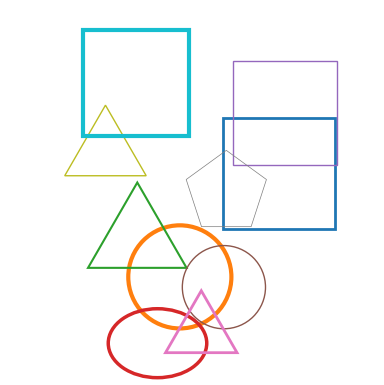[{"shape": "square", "thickness": 2, "radius": 0.73, "center": [0.725, 0.549]}, {"shape": "circle", "thickness": 3, "radius": 0.67, "center": [0.467, 0.281]}, {"shape": "triangle", "thickness": 1.5, "radius": 0.74, "center": [0.357, 0.378]}, {"shape": "oval", "thickness": 2.5, "radius": 0.64, "center": [0.409, 0.109]}, {"shape": "square", "thickness": 1, "radius": 0.68, "center": [0.741, 0.706]}, {"shape": "circle", "thickness": 1, "radius": 0.54, "center": [0.582, 0.254]}, {"shape": "triangle", "thickness": 2, "radius": 0.54, "center": [0.523, 0.138]}, {"shape": "pentagon", "thickness": 0.5, "radius": 0.55, "center": [0.588, 0.5]}, {"shape": "triangle", "thickness": 1, "radius": 0.61, "center": [0.274, 0.605]}, {"shape": "square", "thickness": 3, "radius": 0.69, "center": [0.352, 0.785]}]